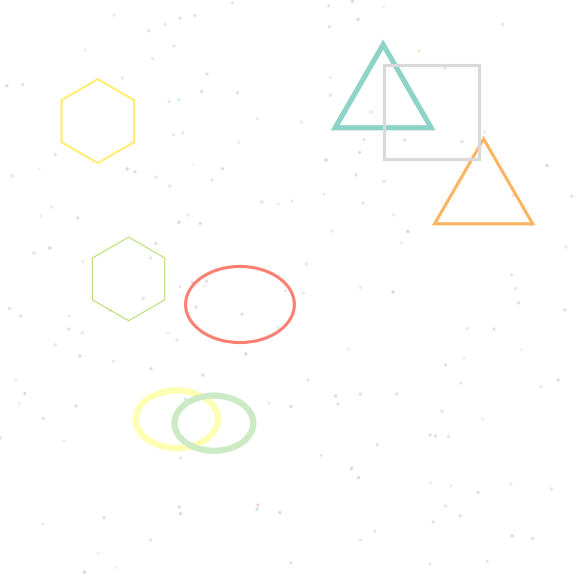[{"shape": "triangle", "thickness": 2.5, "radius": 0.48, "center": [0.663, 0.826]}, {"shape": "oval", "thickness": 3, "radius": 0.36, "center": [0.306, 0.273]}, {"shape": "oval", "thickness": 1.5, "radius": 0.47, "center": [0.416, 0.472]}, {"shape": "triangle", "thickness": 1.5, "radius": 0.49, "center": [0.837, 0.661]}, {"shape": "hexagon", "thickness": 0.5, "radius": 0.36, "center": [0.223, 0.516]}, {"shape": "square", "thickness": 1.5, "radius": 0.41, "center": [0.748, 0.805]}, {"shape": "oval", "thickness": 3, "radius": 0.34, "center": [0.37, 0.266]}, {"shape": "hexagon", "thickness": 1, "radius": 0.36, "center": [0.169, 0.789]}]